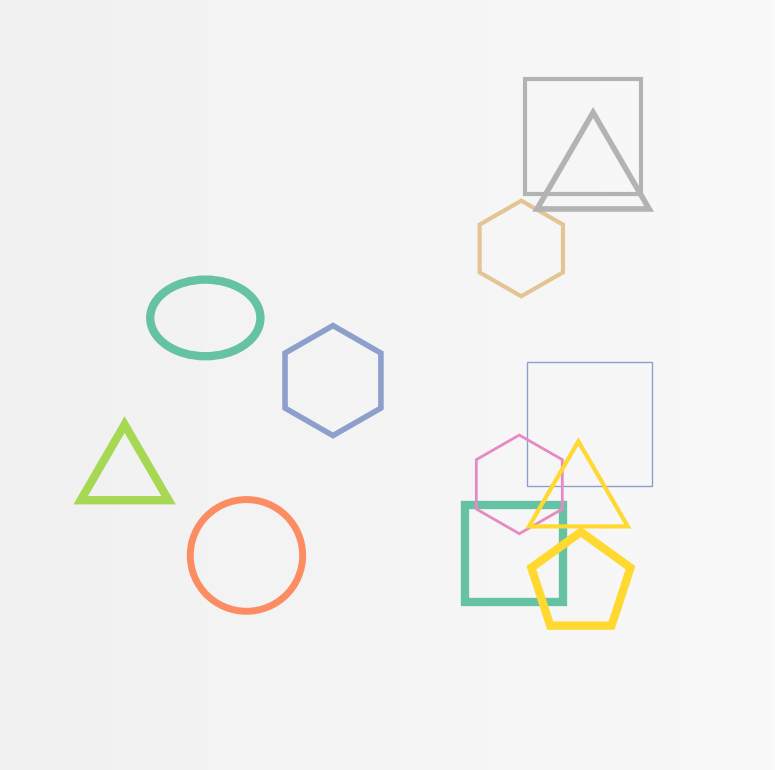[{"shape": "oval", "thickness": 3, "radius": 0.36, "center": [0.265, 0.587]}, {"shape": "square", "thickness": 3, "radius": 0.31, "center": [0.663, 0.281]}, {"shape": "circle", "thickness": 2.5, "radius": 0.36, "center": [0.318, 0.279]}, {"shape": "hexagon", "thickness": 2, "radius": 0.36, "center": [0.43, 0.506]}, {"shape": "square", "thickness": 0.5, "radius": 0.4, "center": [0.76, 0.449]}, {"shape": "hexagon", "thickness": 1, "radius": 0.32, "center": [0.67, 0.371]}, {"shape": "triangle", "thickness": 3, "radius": 0.33, "center": [0.161, 0.383]}, {"shape": "pentagon", "thickness": 3, "radius": 0.34, "center": [0.75, 0.242]}, {"shape": "triangle", "thickness": 1.5, "radius": 0.37, "center": [0.746, 0.353]}, {"shape": "hexagon", "thickness": 1.5, "radius": 0.31, "center": [0.673, 0.677]}, {"shape": "triangle", "thickness": 2, "radius": 0.42, "center": [0.765, 0.77]}, {"shape": "square", "thickness": 1.5, "radius": 0.37, "center": [0.752, 0.823]}]